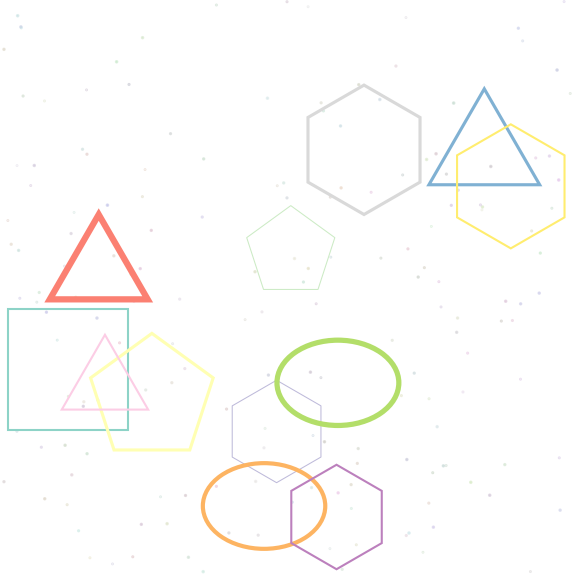[{"shape": "square", "thickness": 1, "radius": 0.52, "center": [0.118, 0.36]}, {"shape": "pentagon", "thickness": 1.5, "radius": 0.56, "center": [0.263, 0.31]}, {"shape": "hexagon", "thickness": 0.5, "radius": 0.44, "center": [0.479, 0.252]}, {"shape": "triangle", "thickness": 3, "radius": 0.49, "center": [0.171, 0.53]}, {"shape": "triangle", "thickness": 1.5, "radius": 0.55, "center": [0.839, 0.735]}, {"shape": "oval", "thickness": 2, "radius": 0.53, "center": [0.457, 0.123]}, {"shape": "oval", "thickness": 2.5, "radius": 0.53, "center": [0.585, 0.336]}, {"shape": "triangle", "thickness": 1, "radius": 0.43, "center": [0.182, 0.333]}, {"shape": "hexagon", "thickness": 1.5, "radius": 0.56, "center": [0.63, 0.74]}, {"shape": "hexagon", "thickness": 1, "radius": 0.45, "center": [0.583, 0.104]}, {"shape": "pentagon", "thickness": 0.5, "radius": 0.4, "center": [0.503, 0.563]}, {"shape": "hexagon", "thickness": 1, "radius": 0.54, "center": [0.884, 0.676]}]